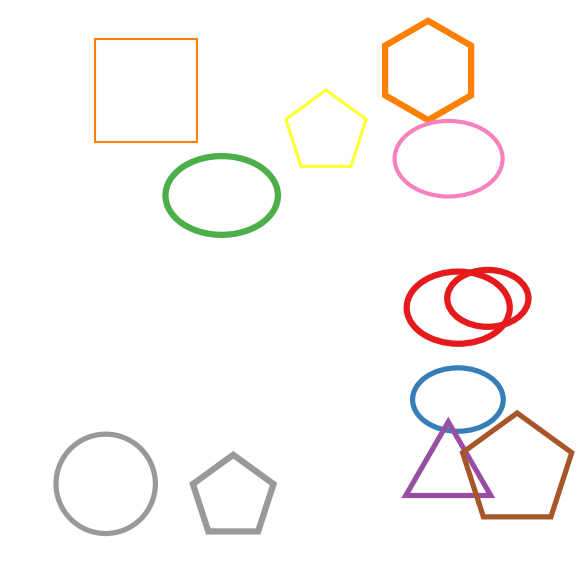[{"shape": "oval", "thickness": 3, "radius": 0.35, "center": [0.845, 0.482]}, {"shape": "oval", "thickness": 3, "radius": 0.45, "center": [0.793, 0.466]}, {"shape": "oval", "thickness": 2.5, "radius": 0.39, "center": [0.793, 0.307]}, {"shape": "oval", "thickness": 3, "radius": 0.49, "center": [0.384, 0.661]}, {"shape": "triangle", "thickness": 2.5, "radius": 0.43, "center": [0.776, 0.184]}, {"shape": "square", "thickness": 1, "radius": 0.44, "center": [0.253, 0.842]}, {"shape": "hexagon", "thickness": 3, "radius": 0.43, "center": [0.741, 0.877]}, {"shape": "pentagon", "thickness": 1.5, "radius": 0.37, "center": [0.564, 0.77]}, {"shape": "pentagon", "thickness": 2.5, "radius": 0.5, "center": [0.896, 0.185]}, {"shape": "oval", "thickness": 2, "radius": 0.47, "center": [0.777, 0.724]}, {"shape": "circle", "thickness": 2.5, "radius": 0.43, "center": [0.183, 0.161]}, {"shape": "pentagon", "thickness": 3, "radius": 0.37, "center": [0.404, 0.138]}]